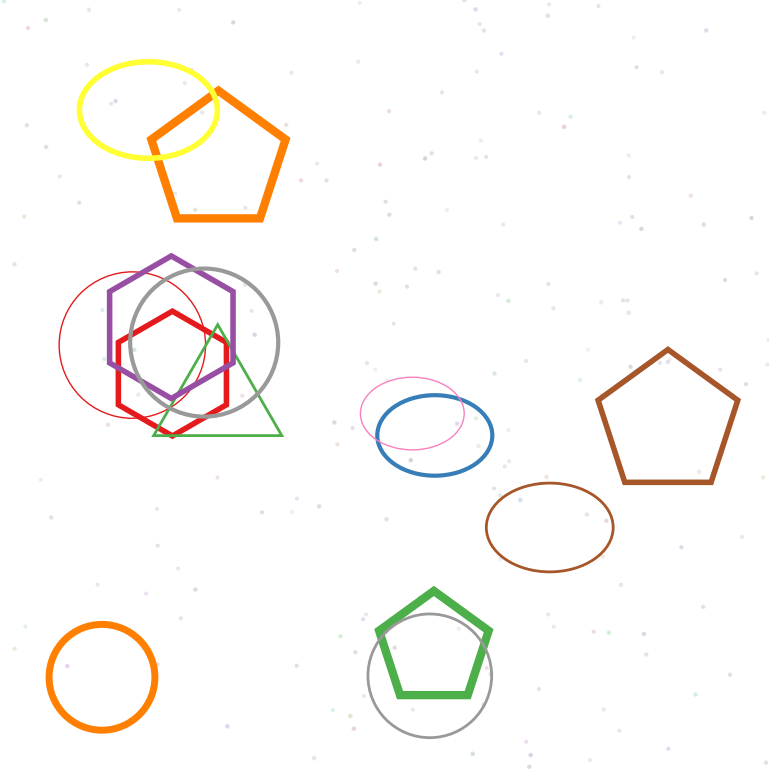[{"shape": "circle", "thickness": 0.5, "radius": 0.48, "center": [0.172, 0.552]}, {"shape": "hexagon", "thickness": 2, "radius": 0.41, "center": [0.224, 0.515]}, {"shape": "oval", "thickness": 1.5, "radius": 0.37, "center": [0.565, 0.434]}, {"shape": "triangle", "thickness": 1, "radius": 0.48, "center": [0.283, 0.482]}, {"shape": "pentagon", "thickness": 3, "radius": 0.37, "center": [0.563, 0.158]}, {"shape": "hexagon", "thickness": 2, "radius": 0.46, "center": [0.223, 0.575]}, {"shape": "circle", "thickness": 2.5, "radius": 0.34, "center": [0.132, 0.12]}, {"shape": "pentagon", "thickness": 3, "radius": 0.46, "center": [0.284, 0.791]}, {"shape": "oval", "thickness": 2, "radius": 0.45, "center": [0.193, 0.857]}, {"shape": "oval", "thickness": 1, "radius": 0.41, "center": [0.714, 0.315]}, {"shape": "pentagon", "thickness": 2, "radius": 0.48, "center": [0.867, 0.451]}, {"shape": "oval", "thickness": 0.5, "radius": 0.34, "center": [0.535, 0.463]}, {"shape": "circle", "thickness": 1.5, "radius": 0.48, "center": [0.265, 0.555]}, {"shape": "circle", "thickness": 1, "radius": 0.4, "center": [0.558, 0.122]}]